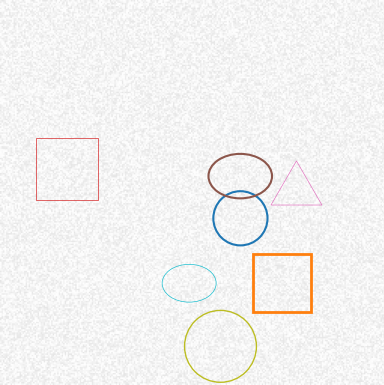[{"shape": "circle", "thickness": 1.5, "radius": 0.35, "center": [0.624, 0.433]}, {"shape": "square", "thickness": 2, "radius": 0.38, "center": [0.733, 0.265]}, {"shape": "square", "thickness": 0.5, "radius": 0.41, "center": [0.174, 0.561]}, {"shape": "oval", "thickness": 1.5, "radius": 0.41, "center": [0.624, 0.543]}, {"shape": "triangle", "thickness": 0.5, "radius": 0.38, "center": [0.77, 0.506]}, {"shape": "circle", "thickness": 1, "radius": 0.47, "center": [0.573, 0.1]}, {"shape": "oval", "thickness": 0.5, "radius": 0.35, "center": [0.491, 0.264]}]